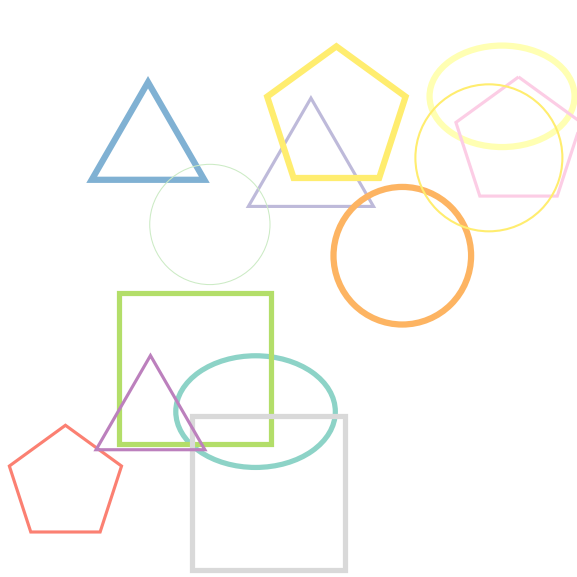[{"shape": "oval", "thickness": 2.5, "radius": 0.69, "center": [0.443, 0.286]}, {"shape": "oval", "thickness": 3, "radius": 0.63, "center": [0.869, 0.832]}, {"shape": "triangle", "thickness": 1.5, "radius": 0.63, "center": [0.538, 0.704]}, {"shape": "pentagon", "thickness": 1.5, "radius": 0.51, "center": [0.113, 0.161]}, {"shape": "triangle", "thickness": 3, "radius": 0.56, "center": [0.256, 0.744]}, {"shape": "circle", "thickness": 3, "radius": 0.6, "center": [0.697, 0.556]}, {"shape": "square", "thickness": 2.5, "radius": 0.66, "center": [0.337, 0.361]}, {"shape": "pentagon", "thickness": 1.5, "radius": 0.57, "center": [0.898, 0.752]}, {"shape": "square", "thickness": 2.5, "radius": 0.66, "center": [0.464, 0.145]}, {"shape": "triangle", "thickness": 1.5, "radius": 0.54, "center": [0.261, 0.275]}, {"shape": "circle", "thickness": 0.5, "radius": 0.52, "center": [0.363, 0.61]}, {"shape": "circle", "thickness": 1, "radius": 0.64, "center": [0.847, 0.726]}, {"shape": "pentagon", "thickness": 3, "radius": 0.63, "center": [0.582, 0.793]}]